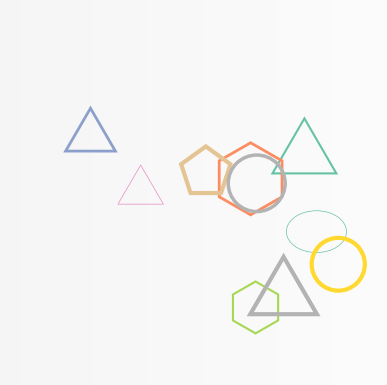[{"shape": "triangle", "thickness": 1.5, "radius": 0.48, "center": [0.786, 0.597]}, {"shape": "oval", "thickness": 0.5, "radius": 0.39, "center": [0.817, 0.398]}, {"shape": "hexagon", "thickness": 2, "radius": 0.47, "center": [0.647, 0.536]}, {"shape": "triangle", "thickness": 2, "radius": 0.37, "center": [0.234, 0.645]}, {"shape": "triangle", "thickness": 0.5, "radius": 0.34, "center": [0.363, 0.504]}, {"shape": "hexagon", "thickness": 1.5, "radius": 0.34, "center": [0.659, 0.201]}, {"shape": "circle", "thickness": 3, "radius": 0.34, "center": [0.873, 0.314]}, {"shape": "pentagon", "thickness": 3, "radius": 0.33, "center": [0.531, 0.553]}, {"shape": "circle", "thickness": 2.5, "radius": 0.37, "center": [0.662, 0.524]}, {"shape": "triangle", "thickness": 3, "radius": 0.5, "center": [0.732, 0.234]}]